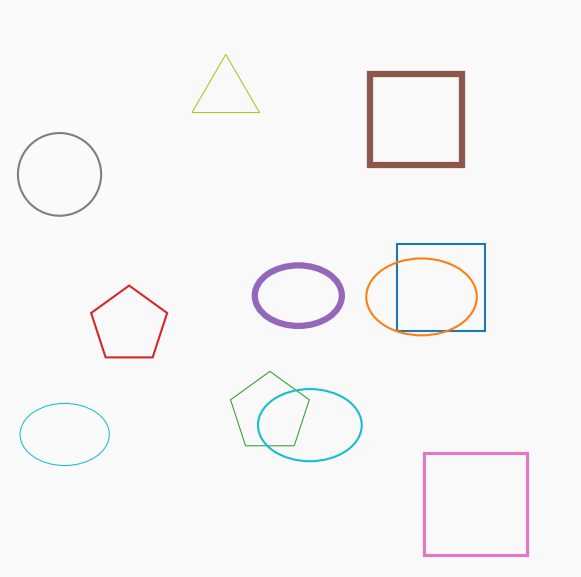[{"shape": "square", "thickness": 1, "radius": 0.38, "center": [0.759, 0.501]}, {"shape": "oval", "thickness": 1, "radius": 0.48, "center": [0.725, 0.485]}, {"shape": "pentagon", "thickness": 0.5, "radius": 0.36, "center": [0.464, 0.285]}, {"shape": "pentagon", "thickness": 1, "radius": 0.34, "center": [0.222, 0.436]}, {"shape": "oval", "thickness": 3, "radius": 0.37, "center": [0.513, 0.487]}, {"shape": "square", "thickness": 3, "radius": 0.39, "center": [0.716, 0.792]}, {"shape": "square", "thickness": 1.5, "radius": 0.44, "center": [0.817, 0.126]}, {"shape": "circle", "thickness": 1, "radius": 0.36, "center": [0.102, 0.697]}, {"shape": "triangle", "thickness": 0.5, "radius": 0.34, "center": [0.388, 0.838]}, {"shape": "oval", "thickness": 1, "radius": 0.45, "center": [0.533, 0.263]}, {"shape": "oval", "thickness": 0.5, "radius": 0.38, "center": [0.111, 0.247]}]